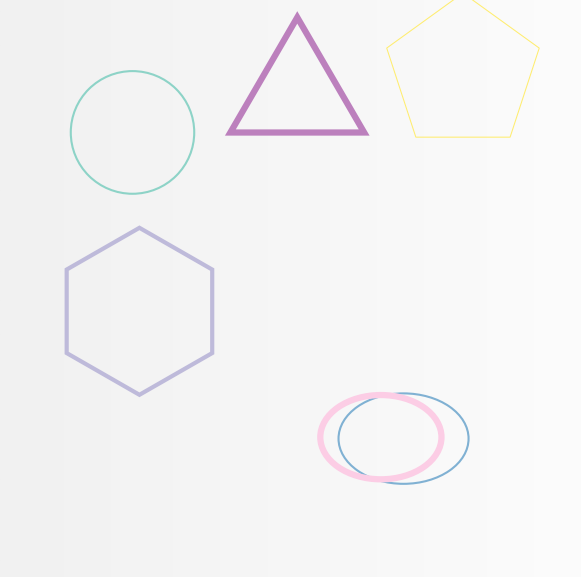[{"shape": "circle", "thickness": 1, "radius": 0.53, "center": [0.228, 0.77]}, {"shape": "hexagon", "thickness": 2, "radius": 0.72, "center": [0.24, 0.46]}, {"shape": "oval", "thickness": 1, "radius": 0.56, "center": [0.694, 0.24]}, {"shape": "oval", "thickness": 3, "radius": 0.52, "center": [0.655, 0.242]}, {"shape": "triangle", "thickness": 3, "radius": 0.66, "center": [0.511, 0.836]}, {"shape": "pentagon", "thickness": 0.5, "radius": 0.69, "center": [0.797, 0.873]}]